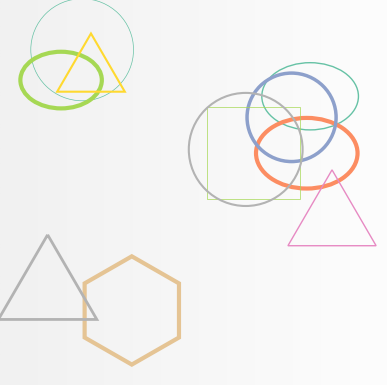[{"shape": "oval", "thickness": 1, "radius": 0.62, "center": [0.8, 0.75]}, {"shape": "circle", "thickness": 0.5, "radius": 0.66, "center": [0.212, 0.871]}, {"shape": "oval", "thickness": 3, "radius": 0.66, "center": [0.792, 0.602]}, {"shape": "circle", "thickness": 2.5, "radius": 0.57, "center": [0.752, 0.695]}, {"shape": "triangle", "thickness": 1, "radius": 0.66, "center": [0.857, 0.427]}, {"shape": "oval", "thickness": 3, "radius": 0.53, "center": [0.158, 0.792]}, {"shape": "square", "thickness": 0.5, "radius": 0.6, "center": [0.655, 0.603]}, {"shape": "triangle", "thickness": 1.5, "radius": 0.5, "center": [0.235, 0.812]}, {"shape": "hexagon", "thickness": 3, "radius": 0.7, "center": [0.34, 0.194]}, {"shape": "triangle", "thickness": 2, "radius": 0.73, "center": [0.123, 0.244]}, {"shape": "circle", "thickness": 1.5, "radius": 0.73, "center": [0.634, 0.612]}]